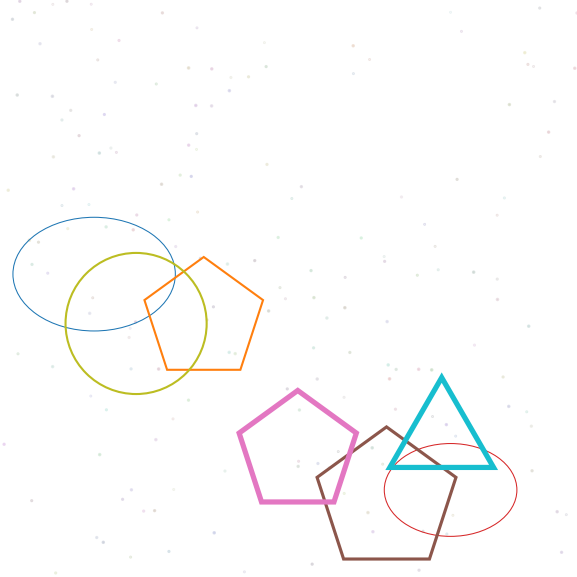[{"shape": "oval", "thickness": 0.5, "radius": 0.7, "center": [0.163, 0.524]}, {"shape": "pentagon", "thickness": 1, "radius": 0.54, "center": [0.353, 0.446]}, {"shape": "oval", "thickness": 0.5, "radius": 0.57, "center": [0.78, 0.151]}, {"shape": "pentagon", "thickness": 1.5, "radius": 0.63, "center": [0.669, 0.133]}, {"shape": "pentagon", "thickness": 2.5, "radius": 0.53, "center": [0.516, 0.216]}, {"shape": "circle", "thickness": 1, "radius": 0.61, "center": [0.236, 0.439]}, {"shape": "triangle", "thickness": 2.5, "radius": 0.52, "center": [0.765, 0.242]}]